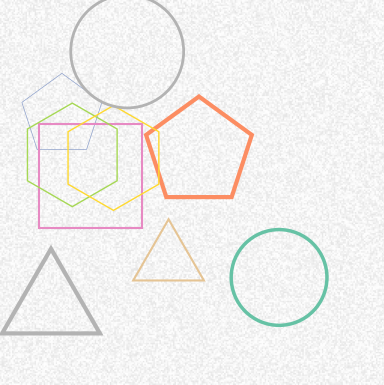[{"shape": "circle", "thickness": 2.5, "radius": 0.62, "center": [0.725, 0.279]}, {"shape": "pentagon", "thickness": 3, "radius": 0.72, "center": [0.517, 0.605]}, {"shape": "pentagon", "thickness": 0.5, "radius": 0.55, "center": [0.161, 0.7]}, {"shape": "square", "thickness": 1.5, "radius": 0.67, "center": [0.235, 0.542]}, {"shape": "hexagon", "thickness": 1, "radius": 0.67, "center": [0.188, 0.598]}, {"shape": "hexagon", "thickness": 1, "radius": 0.68, "center": [0.295, 0.59]}, {"shape": "triangle", "thickness": 1.5, "radius": 0.53, "center": [0.438, 0.324]}, {"shape": "circle", "thickness": 2, "radius": 0.73, "center": [0.33, 0.866]}, {"shape": "triangle", "thickness": 3, "radius": 0.73, "center": [0.133, 0.207]}]